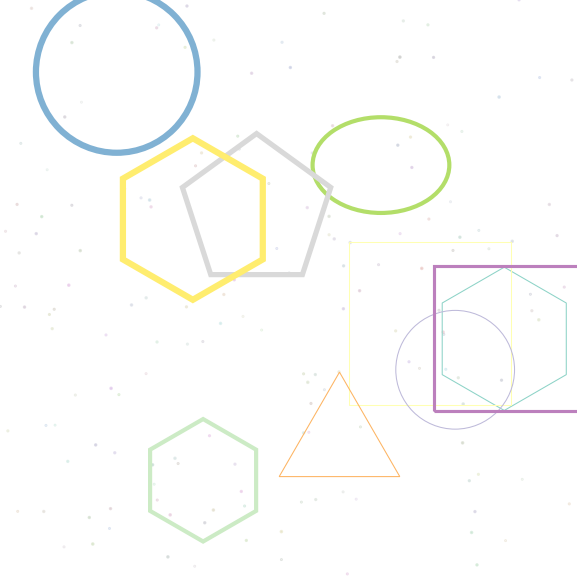[{"shape": "hexagon", "thickness": 0.5, "radius": 0.62, "center": [0.873, 0.412]}, {"shape": "square", "thickness": 0.5, "radius": 0.7, "center": [0.745, 0.439]}, {"shape": "circle", "thickness": 0.5, "radius": 0.51, "center": [0.788, 0.359]}, {"shape": "circle", "thickness": 3, "radius": 0.7, "center": [0.202, 0.875]}, {"shape": "triangle", "thickness": 0.5, "radius": 0.6, "center": [0.588, 0.234]}, {"shape": "oval", "thickness": 2, "radius": 0.59, "center": [0.66, 0.713]}, {"shape": "pentagon", "thickness": 2.5, "radius": 0.68, "center": [0.444, 0.633]}, {"shape": "square", "thickness": 1.5, "radius": 0.62, "center": [0.876, 0.413]}, {"shape": "hexagon", "thickness": 2, "radius": 0.53, "center": [0.352, 0.167]}, {"shape": "hexagon", "thickness": 3, "radius": 0.7, "center": [0.334, 0.62]}]